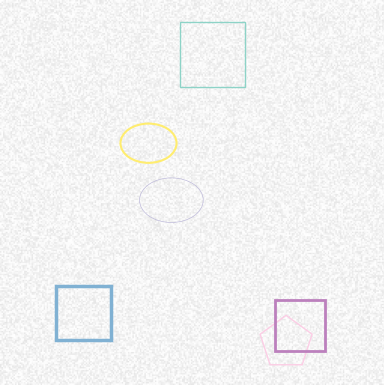[{"shape": "square", "thickness": 1, "radius": 0.42, "center": [0.552, 0.858]}, {"shape": "oval", "thickness": 0.5, "radius": 0.41, "center": [0.445, 0.48]}, {"shape": "square", "thickness": 2.5, "radius": 0.35, "center": [0.216, 0.187]}, {"shape": "pentagon", "thickness": 1, "radius": 0.35, "center": [0.743, 0.11]}, {"shape": "square", "thickness": 2, "radius": 0.33, "center": [0.779, 0.154]}, {"shape": "oval", "thickness": 1.5, "radius": 0.36, "center": [0.386, 0.628]}]